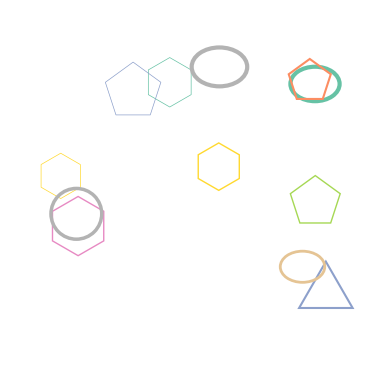[{"shape": "hexagon", "thickness": 0.5, "radius": 0.32, "center": [0.441, 0.786]}, {"shape": "oval", "thickness": 3, "radius": 0.32, "center": [0.818, 0.782]}, {"shape": "pentagon", "thickness": 1.5, "radius": 0.29, "center": [0.805, 0.789]}, {"shape": "pentagon", "thickness": 0.5, "radius": 0.38, "center": [0.346, 0.763]}, {"shape": "triangle", "thickness": 1.5, "radius": 0.4, "center": [0.846, 0.24]}, {"shape": "hexagon", "thickness": 1, "radius": 0.38, "center": [0.203, 0.413]}, {"shape": "pentagon", "thickness": 1, "radius": 0.34, "center": [0.819, 0.476]}, {"shape": "hexagon", "thickness": 0.5, "radius": 0.29, "center": [0.158, 0.543]}, {"shape": "hexagon", "thickness": 1, "radius": 0.31, "center": [0.568, 0.567]}, {"shape": "oval", "thickness": 2, "radius": 0.29, "center": [0.786, 0.307]}, {"shape": "circle", "thickness": 2.5, "radius": 0.33, "center": [0.198, 0.445]}, {"shape": "oval", "thickness": 3, "radius": 0.36, "center": [0.57, 0.826]}]